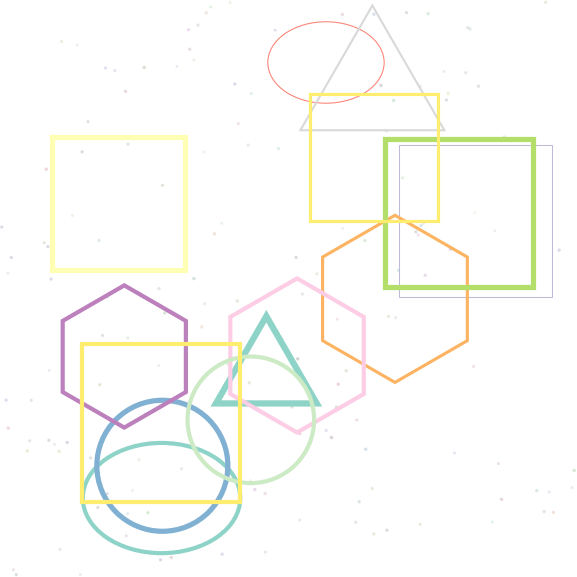[{"shape": "triangle", "thickness": 3, "radius": 0.5, "center": [0.461, 0.351]}, {"shape": "oval", "thickness": 2, "radius": 0.68, "center": [0.28, 0.137]}, {"shape": "square", "thickness": 2.5, "radius": 0.58, "center": [0.205, 0.646]}, {"shape": "square", "thickness": 0.5, "radius": 0.66, "center": [0.823, 0.616]}, {"shape": "oval", "thickness": 0.5, "radius": 0.5, "center": [0.564, 0.891]}, {"shape": "circle", "thickness": 2.5, "radius": 0.57, "center": [0.281, 0.193]}, {"shape": "hexagon", "thickness": 1.5, "radius": 0.72, "center": [0.684, 0.482]}, {"shape": "square", "thickness": 2.5, "radius": 0.64, "center": [0.794, 0.63]}, {"shape": "hexagon", "thickness": 2, "radius": 0.67, "center": [0.514, 0.384]}, {"shape": "triangle", "thickness": 1, "radius": 0.72, "center": [0.645, 0.846]}, {"shape": "hexagon", "thickness": 2, "radius": 0.62, "center": [0.215, 0.382]}, {"shape": "circle", "thickness": 2, "radius": 0.55, "center": [0.434, 0.272]}, {"shape": "square", "thickness": 1.5, "radius": 0.55, "center": [0.648, 0.727]}, {"shape": "square", "thickness": 2, "radius": 0.69, "center": [0.279, 0.267]}]